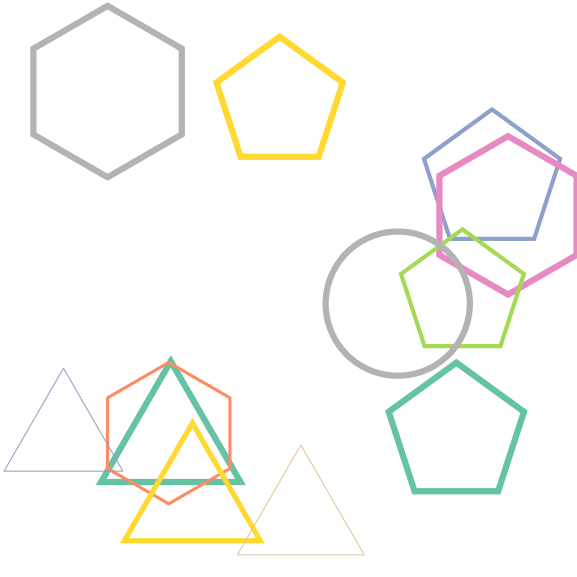[{"shape": "pentagon", "thickness": 3, "radius": 0.62, "center": [0.79, 0.248]}, {"shape": "triangle", "thickness": 3, "radius": 0.7, "center": [0.296, 0.234]}, {"shape": "hexagon", "thickness": 1.5, "radius": 0.61, "center": [0.292, 0.249]}, {"shape": "pentagon", "thickness": 2, "radius": 0.62, "center": [0.852, 0.686]}, {"shape": "triangle", "thickness": 0.5, "radius": 0.59, "center": [0.11, 0.243]}, {"shape": "hexagon", "thickness": 3, "radius": 0.69, "center": [0.88, 0.626]}, {"shape": "pentagon", "thickness": 2, "radius": 0.56, "center": [0.801, 0.49]}, {"shape": "pentagon", "thickness": 3, "radius": 0.57, "center": [0.484, 0.821]}, {"shape": "triangle", "thickness": 2.5, "radius": 0.68, "center": [0.333, 0.131]}, {"shape": "triangle", "thickness": 0.5, "radius": 0.63, "center": [0.521, 0.102]}, {"shape": "hexagon", "thickness": 3, "radius": 0.74, "center": [0.186, 0.841]}, {"shape": "circle", "thickness": 3, "radius": 0.62, "center": [0.689, 0.473]}]